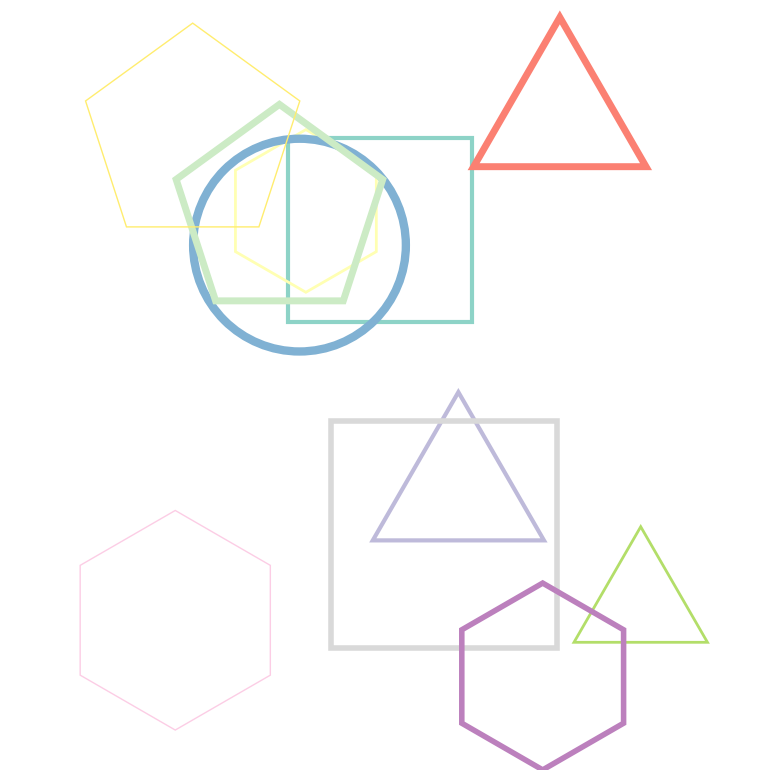[{"shape": "square", "thickness": 1.5, "radius": 0.6, "center": [0.493, 0.701]}, {"shape": "hexagon", "thickness": 1, "radius": 0.53, "center": [0.397, 0.726]}, {"shape": "triangle", "thickness": 1.5, "radius": 0.64, "center": [0.595, 0.362]}, {"shape": "triangle", "thickness": 2.5, "radius": 0.65, "center": [0.727, 0.848]}, {"shape": "circle", "thickness": 3, "radius": 0.69, "center": [0.389, 0.682]}, {"shape": "triangle", "thickness": 1, "radius": 0.5, "center": [0.832, 0.216]}, {"shape": "hexagon", "thickness": 0.5, "radius": 0.71, "center": [0.228, 0.194]}, {"shape": "square", "thickness": 2, "radius": 0.73, "center": [0.577, 0.306]}, {"shape": "hexagon", "thickness": 2, "radius": 0.61, "center": [0.705, 0.121]}, {"shape": "pentagon", "thickness": 2.5, "radius": 0.71, "center": [0.363, 0.723]}, {"shape": "pentagon", "thickness": 0.5, "radius": 0.73, "center": [0.25, 0.824]}]